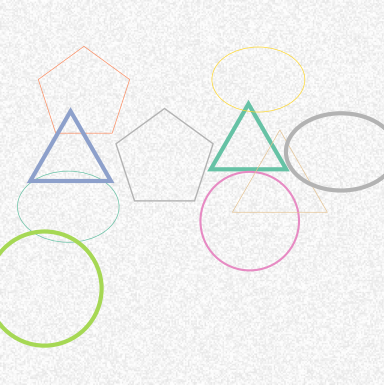[{"shape": "oval", "thickness": 0.5, "radius": 0.66, "center": [0.177, 0.463]}, {"shape": "triangle", "thickness": 3, "radius": 0.57, "center": [0.645, 0.617]}, {"shape": "pentagon", "thickness": 0.5, "radius": 0.62, "center": [0.218, 0.755]}, {"shape": "triangle", "thickness": 3, "radius": 0.6, "center": [0.183, 0.59]}, {"shape": "circle", "thickness": 1.5, "radius": 0.64, "center": [0.649, 0.426]}, {"shape": "circle", "thickness": 3, "radius": 0.74, "center": [0.116, 0.25]}, {"shape": "oval", "thickness": 0.5, "radius": 0.6, "center": [0.671, 0.793]}, {"shape": "triangle", "thickness": 0.5, "radius": 0.71, "center": [0.727, 0.52]}, {"shape": "pentagon", "thickness": 1, "radius": 0.66, "center": [0.427, 0.586]}, {"shape": "oval", "thickness": 3, "radius": 0.72, "center": [0.886, 0.605]}]